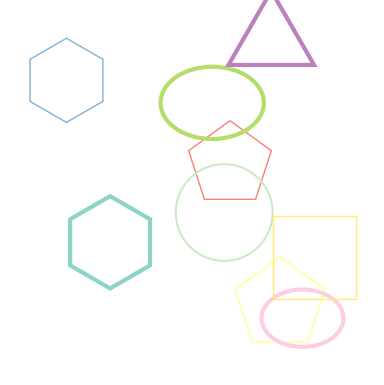[{"shape": "hexagon", "thickness": 3, "radius": 0.6, "center": [0.286, 0.371]}, {"shape": "pentagon", "thickness": 1.5, "radius": 0.61, "center": [0.728, 0.21]}, {"shape": "pentagon", "thickness": 1, "radius": 0.56, "center": [0.597, 0.574]}, {"shape": "hexagon", "thickness": 1, "radius": 0.55, "center": [0.173, 0.791]}, {"shape": "oval", "thickness": 3, "radius": 0.67, "center": [0.551, 0.733]}, {"shape": "oval", "thickness": 3, "radius": 0.53, "center": [0.786, 0.173]}, {"shape": "triangle", "thickness": 3, "radius": 0.64, "center": [0.705, 0.896]}, {"shape": "circle", "thickness": 1.5, "radius": 0.63, "center": [0.582, 0.448]}, {"shape": "square", "thickness": 1, "radius": 0.54, "center": [0.816, 0.332]}]